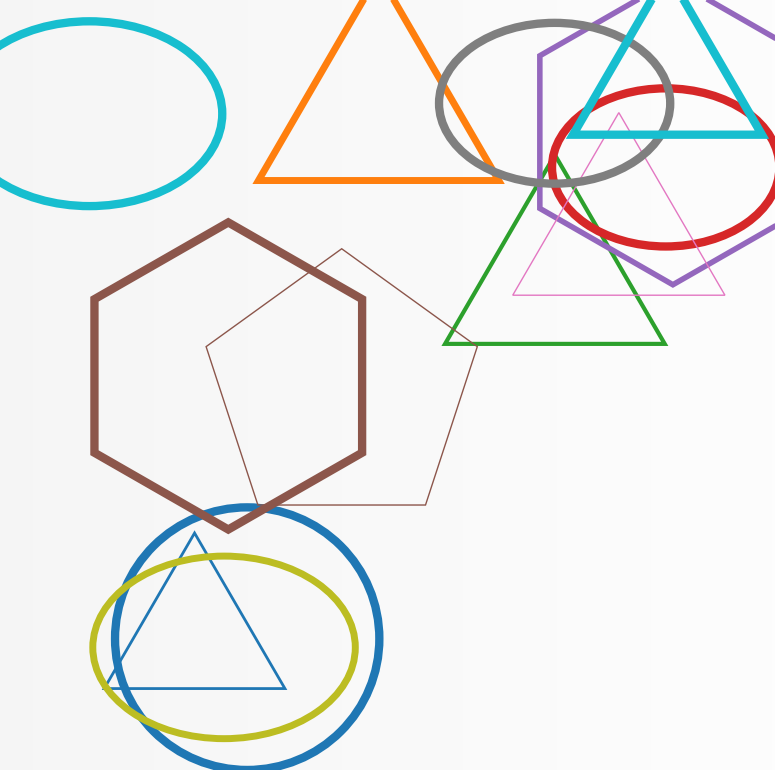[{"shape": "circle", "thickness": 3, "radius": 0.85, "center": [0.319, 0.171]}, {"shape": "triangle", "thickness": 1, "radius": 0.67, "center": [0.251, 0.173]}, {"shape": "triangle", "thickness": 2.5, "radius": 0.89, "center": [0.489, 0.855]}, {"shape": "triangle", "thickness": 1.5, "radius": 0.82, "center": [0.716, 0.635]}, {"shape": "oval", "thickness": 3, "radius": 0.73, "center": [0.859, 0.783]}, {"shape": "hexagon", "thickness": 2, "radius": 0.99, "center": [0.868, 0.828]}, {"shape": "hexagon", "thickness": 3, "radius": 1.0, "center": [0.295, 0.512]}, {"shape": "pentagon", "thickness": 0.5, "radius": 0.92, "center": [0.441, 0.493]}, {"shape": "triangle", "thickness": 0.5, "radius": 0.79, "center": [0.798, 0.696]}, {"shape": "oval", "thickness": 3, "radius": 0.75, "center": [0.716, 0.866]}, {"shape": "oval", "thickness": 2.5, "radius": 0.85, "center": [0.289, 0.159]}, {"shape": "triangle", "thickness": 3, "radius": 0.7, "center": [0.861, 0.895]}, {"shape": "oval", "thickness": 3, "radius": 0.86, "center": [0.115, 0.852]}]